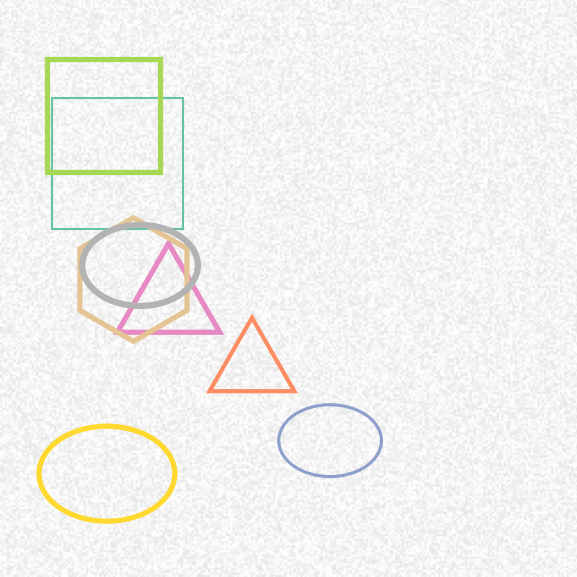[{"shape": "square", "thickness": 1, "radius": 0.57, "center": [0.204, 0.716]}, {"shape": "triangle", "thickness": 2, "radius": 0.42, "center": [0.436, 0.364]}, {"shape": "oval", "thickness": 1.5, "radius": 0.44, "center": [0.572, 0.236]}, {"shape": "triangle", "thickness": 2.5, "radius": 0.51, "center": [0.292, 0.475]}, {"shape": "square", "thickness": 2.5, "radius": 0.49, "center": [0.179, 0.799]}, {"shape": "oval", "thickness": 2.5, "radius": 0.59, "center": [0.185, 0.179]}, {"shape": "hexagon", "thickness": 2.5, "radius": 0.54, "center": [0.231, 0.515]}, {"shape": "oval", "thickness": 3, "radius": 0.5, "center": [0.243, 0.539]}]